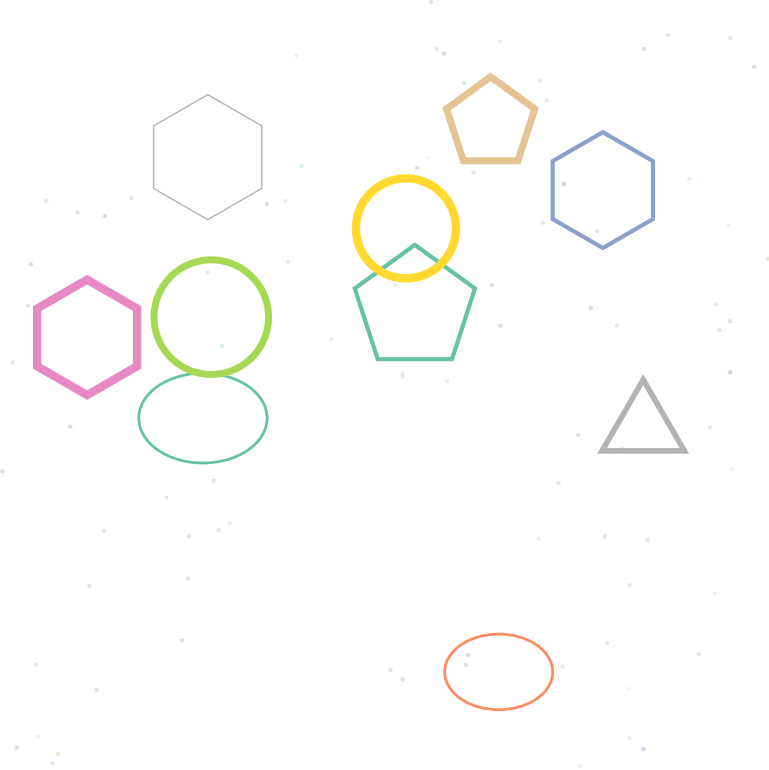[{"shape": "oval", "thickness": 1, "radius": 0.42, "center": [0.264, 0.457]}, {"shape": "pentagon", "thickness": 1.5, "radius": 0.41, "center": [0.539, 0.6]}, {"shape": "oval", "thickness": 1, "radius": 0.35, "center": [0.648, 0.127]}, {"shape": "hexagon", "thickness": 1.5, "radius": 0.38, "center": [0.783, 0.753]}, {"shape": "hexagon", "thickness": 3, "radius": 0.37, "center": [0.113, 0.562]}, {"shape": "circle", "thickness": 2.5, "radius": 0.37, "center": [0.274, 0.588]}, {"shape": "circle", "thickness": 3, "radius": 0.32, "center": [0.527, 0.703]}, {"shape": "pentagon", "thickness": 2.5, "radius": 0.3, "center": [0.637, 0.84]}, {"shape": "hexagon", "thickness": 0.5, "radius": 0.41, "center": [0.27, 0.796]}, {"shape": "triangle", "thickness": 2, "radius": 0.31, "center": [0.835, 0.445]}]